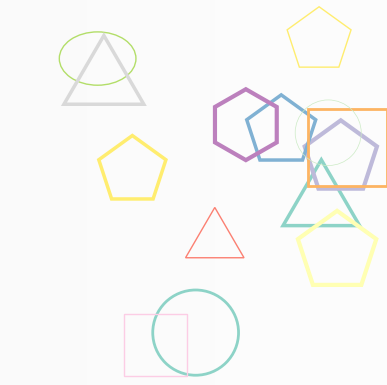[{"shape": "triangle", "thickness": 2.5, "radius": 0.57, "center": [0.829, 0.471]}, {"shape": "circle", "thickness": 2, "radius": 0.55, "center": [0.505, 0.136]}, {"shape": "pentagon", "thickness": 3, "radius": 0.53, "center": [0.87, 0.346]}, {"shape": "pentagon", "thickness": 3, "radius": 0.49, "center": [0.879, 0.589]}, {"shape": "triangle", "thickness": 1, "radius": 0.44, "center": [0.554, 0.374]}, {"shape": "pentagon", "thickness": 2.5, "radius": 0.47, "center": [0.726, 0.66]}, {"shape": "square", "thickness": 2, "radius": 0.5, "center": [0.897, 0.617]}, {"shape": "oval", "thickness": 1, "radius": 0.49, "center": [0.252, 0.848]}, {"shape": "square", "thickness": 1, "radius": 0.41, "center": [0.402, 0.104]}, {"shape": "triangle", "thickness": 2.5, "radius": 0.59, "center": [0.268, 0.789]}, {"shape": "hexagon", "thickness": 3, "radius": 0.46, "center": [0.634, 0.676]}, {"shape": "circle", "thickness": 0.5, "radius": 0.43, "center": [0.847, 0.655]}, {"shape": "pentagon", "thickness": 1, "radius": 0.43, "center": [0.823, 0.896]}, {"shape": "pentagon", "thickness": 2.5, "radius": 0.46, "center": [0.342, 0.557]}]